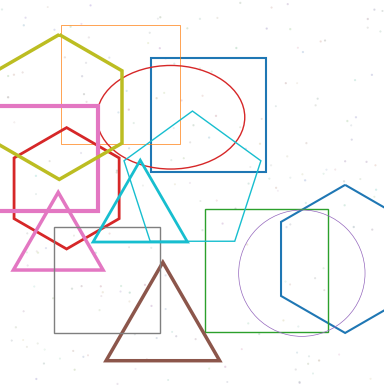[{"shape": "square", "thickness": 1.5, "radius": 0.74, "center": [0.541, 0.702]}, {"shape": "hexagon", "thickness": 1.5, "radius": 0.96, "center": [0.896, 0.327]}, {"shape": "square", "thickness": 0.5, "radius": 0.77, "center": [0.313, 0.781]}, {"shape": "square", "thickness": 1, "radius": 0.8, "center": [0.693, 0.297]}, {"shape": "oval", "thickness": 1, "radius": 0.96, "center": [0.444, 0.695]}, {"shape": "hexagon", "thickness": 2, "radius": 0.79, "center": [0.173, 0.511]}, {"shape": "circle", "thickness": 0.5, "radius": 0.82, "center": [0.784, 0.29]}, {"shape": "triangle", "thickness": 2.5, "radius": 0.85, "center": [0.423, 0.148]}, {"shape": "triangle", "thickness": 2.5, "radius": 0.67, "center": [0.151, 0.366]}, {"shape": "square", "thickness": 3, "radius": 0.68, "center": [0.118, 0.588]}, {"shape": "square", "thickness": 1, "radius": 0.69, "center": [0.278, 0.273]}, {"shape": "hexagon", "thickness": 2.5, "radius": 0.94, "center": [0.154, 0.722]}, {"shape": "pentagon", "thickness": 1, "radius": 0.93, "center": [0.5, 0.525]}, {"shape": "triangle", "thickness": 2, "radius": 0.71, "center": [0.364, 0.442]}]